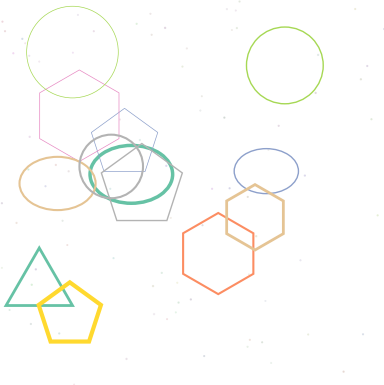[{"shape": "triangle", "thickness": 2, "radius": 0.5, "center": [0.102, 0.256]}, {"shape": "oval", "thickness": 2.5, "radius": 0.54, "center": [0.341, 0.547]}, {"shape": "hexagon", "thickness": 1.5, "radius": 0.53, "center": [0.567, 0.341]}, {"shape": "pentagon", "thickness": 0.5, "radius": 0.45, "center": [0.324, 0.628]}, {"shape": "oval", "thickness": 1, "radius": 0.42, "center": [0.692, 0.555]}, {"shape": "hexagon", "thickness": 0.5, "radius": 0.59, "center": [0.206, 0.699]}, {"shape": "circle", "thickness": 1, "radius": 0.5, "center": [0.74, 0.83]}, {"shape": "circle", "thickness": 0.5, "radius": 0.6, "center": [0.188, 0.865]}, {"shape": "pentagon", "thickness": 3, "radius": 0.42, "center": [0.181, 0.182]}, {"shape": "hexagon", "thickness": 2, "radius": 0.42, "center": [0.662, 0.436]}, {"shape": "oval", "thickness": 1.5, "radius": 0.49, "center": [0.149, 0.523]}, {"shape": "circle", "thickness": 1.5, "radius": 0.41, "center": [0.289, 0.568]}, {"shape": "pentagon", "thickness": 1, "radius": 0.55, "center": [0.368, 0.517]}]